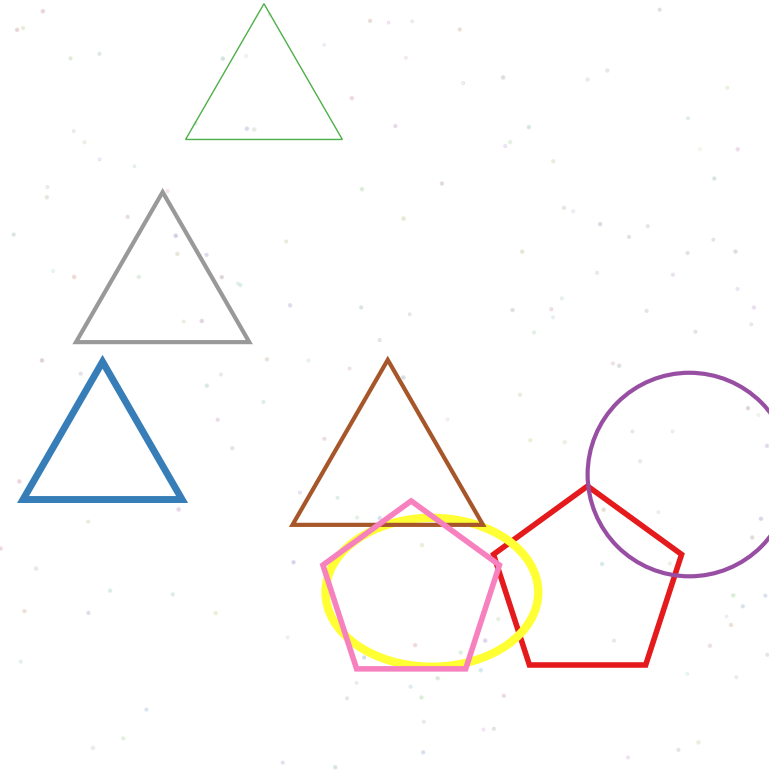[{"shape": "pentagon", "thickness": 2, "radius": 0.64, "center": [0.763, 0.24]}, {"shape": "triangle", "thickness": 2.5, "radius": 0.6, "center": [0.133, 0.411]}, {"shape": "triangle", "thickness": 0.5, "radius": 0.59, "center": [0.343, 0.878]}, {"shape": "circle", "thickness": 1.5, "radius": 0.66, "center": [0.895, 0.384]}, {"shape": "oval", "thickness": 3, "radius": 0.69, "center": [0.561, 0.231]}, {"shape": "triangle", "thickness": 1.5, "radius": 0.71, "center": [0.504, 0.39]}, {"shape": "pentagon", "thickness": 2, "radius": 0.6, "center": [0.534, 0.229]}, {"shape": "triangle", "thickness": 1.5, "radius": 0.65, "center": [0.211, 0.621]}]